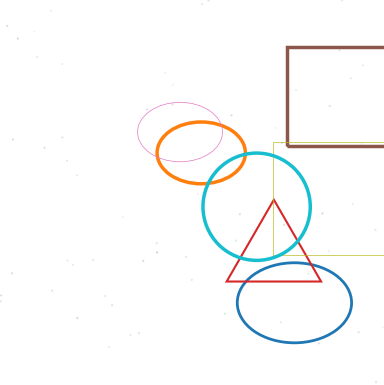[{"shape": "oval", "thickness": 2, "radius": 0.74, "center": [0.765, 0.214]}, {"shape": "oval", "thickness": 2.5, "radius": 0.57, "center": [0.523, 0.603]}, {"shape": "triangle", "thickness": 1.5, "radius": 0.71, "center": [0.711, 0.34]}, {"shape": "square", "thickness": 2.5, "radius": 0.64, "center": [0.873, 0.75]}, {"shape": "oval", "thickness": 0.5, "radius": 0.55, "center": [0.468, 0.657]}, {"shape": "square", "thickness": 0.5, "radius": 0.74, "center": [0.856, 0.484]}, {"shape": "circle", "thickness": 2.5, "radius": 0.7, "center": [0.667, 0.463]}]